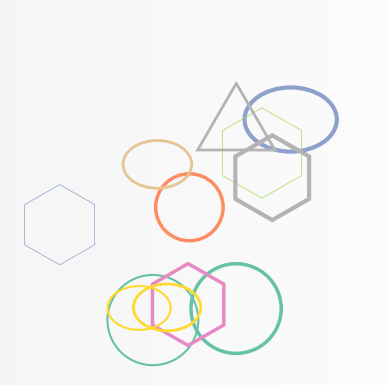[{"shape": "circle", "thickness": 2.5, "radius": 0.58, "center": [0.609, 0.199]}, {"shape": "circle", "thickness": 1.5, "radius": 0.59, "center": [0.395, 0.169]}, {"shape": "circle", "thickness": 2.5, "radius": 0.44, "center": [0.489, 0.462]}, {"shape": "hexagon", "thickness": 0.5, "radius": 0.52, "center": [0.154, 0.416]}, {"shape": "oval", "thickness": 3, "radius": 0.6, "center": [0.75, 0.69]}, {"shape": "hexagon", "thickness": 2.5, "radius": 0.53, "center": [0.485, 0.209]}, {"shape": "hexagon", "thickness": 0.5, "radius": 0.59, "center": [0.676, 0.602]}, {"shape": "oval", "thickness": 2, "radius": 0.43, "center": [0.431, 0.201]}, {"shape": "oval", "thickness": 1.5, "radius": 0.41, "center": [0.359, 0.2]}, {"shape": "oval", "thickness": 2, "radius": 0.44, "center": [0.406, 0.573]}, {"shape": "triangle", "thickness": 2, "radius": 0.58, "center": [0.61, 0.668]}, {"shape": "hexagon", "thickness": 3, "radius": 0.55, "center": [0.703, 0.538]}]